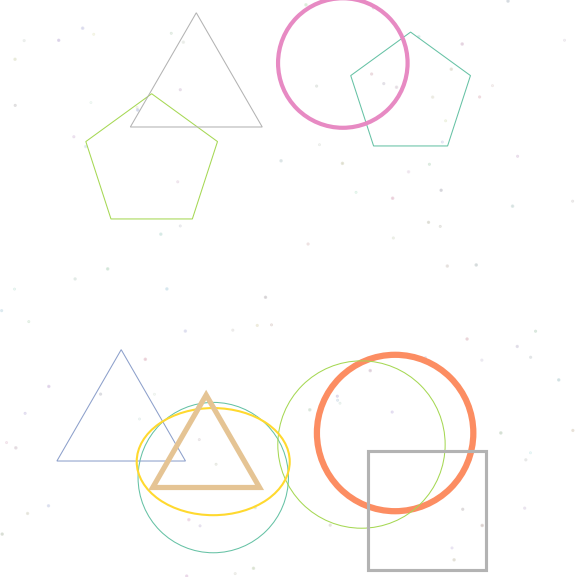[{"shape": "circle", "thickness": 0.5, "radius": 0.65, "center": [0.369, 0.172]}, {"shape": "pentagon", "thickness": 0.5, "radius": 0.54, "center": [0.711, 0.835]}, {"shape": "circle", "thickness": 3, "radius": 0.68, "center": [0.684, 0.249]}, {"shape": "triangle", "thickness": 0.5, "radius": 0.64, "center": [0.21, 0.265]}, {"shape": "circle", "thickness": 2, "radius": 0.56, "center": [0.594, 0.89]}, {"shape": "circle", "thickness": 0.5, "radius": 0.72, "center": [0.626, 0.229]}, {"shape": "pentagon", "thickness": 0.5, "radius": 0.6, "center": [0.263, 0.717]}, {"shape": "oval", "thickness": 1, "radius": 0.66, "center": [0.369, 0.2]}, {"shape": "triangle", "thickness": 2.5, "radius": 0.53, "center": [0.357, 0.208]}, {"shape": "square", "thickness": 1.5, "radius": 0.51, "center": [0.74, 0.115]}, {"shape": "triangle", "thickness": 0.5, "radius": 0.66, "center": [0.34, 0.845]}]